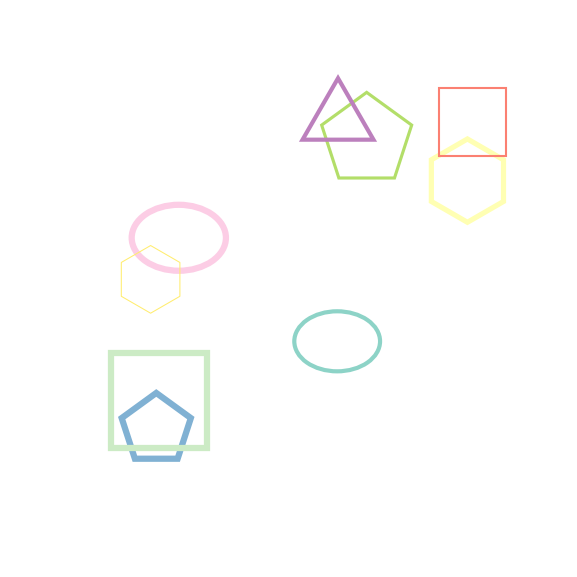[{"shape": "oval", "thickness": 2, "radius": 0.37, "center": [0.584, 0.408]}, {"shape": "hexagon", "thickness": 2.5, "radius": 0.36, "center": [0.809, 0.686]}, {"shape": "square", "thickness": 1, "radius": 0.29, "center": [0.819, 0.788]}, {"shape": "pentagon", "thickness": 3, "radius": 0.31, "center": [0.271, 0.256]}, {"shape": "pentagon", "thickness": 1.5, "radius": 0.41, "center": [0.635, 0.757]}, {"shape": "oval", "thickness": 3, "radius": 0.41, "center": [0.31, 0.587]}, {"shape": "triangle", "thickness": 2, "radius": 0.35, "center": [0.585, 0.793]}, {"shape": "square", "thickness": 3, "radius": 0.41, "center": [0.275, 0.305]}, {"shape": "hexagon", "thickness": 0.5, "radius": 0.29, "center": [0.261, 0.515]}]